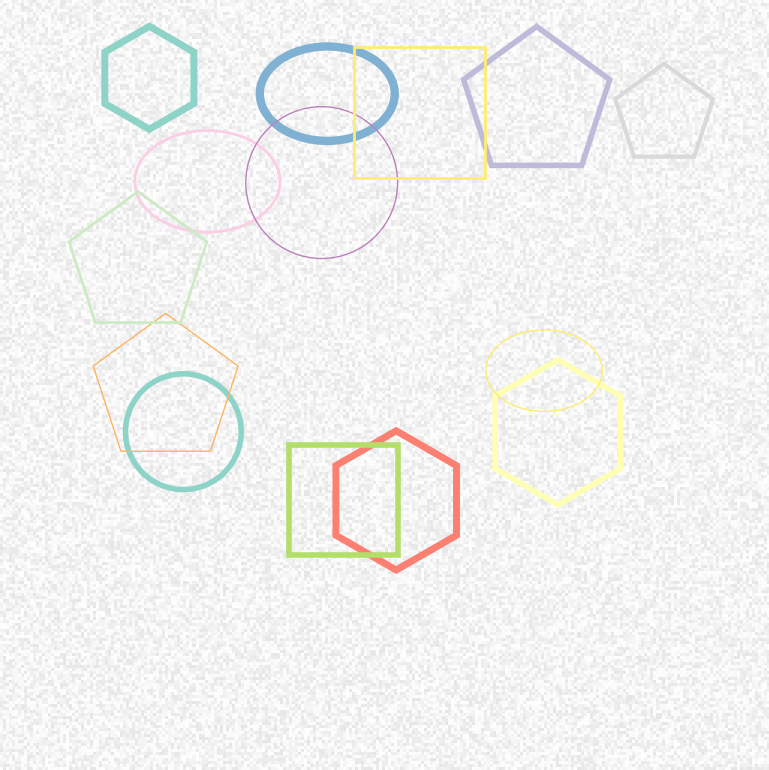[{"shape": "hexagon", "thickness": 2.5, "radius": 0.33, "center": [0.194, 0.899]}, {"shape": "circle", "thickness": 2, "radius": 0.38, "center": [0.238, 0.439]}, {"shape": "hexagon", "thickness": 2, "radius": 0.47, "center": [0.725, 0.439]}, {"shape": "pentagon", "thickness": 2, "radius": 0.5, "center": [0.697, 0.866]}, {"shape": "hexagon", "thickness": 2.5, "radius": 0.45, "center": [0.515, 0.35]}, {"shape": "oval", "thickness": 3, "radius": 0.44, "center": [0.425, 0.878]}, {"shape": "pentagon", "thickness": 0.5, "radius": 0.49, "center": [0.215, 0.494]}, {"shape": "square", "thickness": 2, "radius": 0.36, "center": [0.446, 0.35]}, {"shape": "oval", "thickness": 1, "radius": 0.47, "center": [0.269, 0.764]}, {"shape": "pentagon", "thickness": 1.5, "radius": 0.33, "center": [0.862, 0.851]}, {"shape": "circle", "thickness": 0.5, "radius": 0.49, "center": [0.418, 0.763]}, {"shape": "pentagon", "thickness": 1, "radius": 0.47, "center": [0.179, 0.657]}, {"shape": "oval", "thickness": 0.5, "radius": 0.38, "center": [0.707, 0.519]}, {"shape": "square", "thickness": 1, "radius": 0.42, "center": [0.545, 0.853]}]